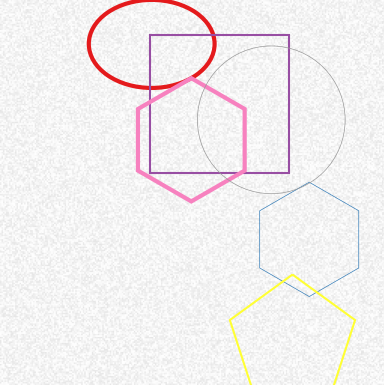[{"shape": "oval", "thickness": 3, "radius": 0.82, "center": [0.394, 0.886]}, {"shape": "hexagon", "thickness": 0.5, "radius": 0.74, "center": [0.803, 0.378]}, {"shape": "square", "thickness": 1.5, "radius": 0.9, "center": [0.571, 0.73]}, {"shape": "pentagon", "thickness": 1.5, "radius": 0.86, "center": [0.76, 0.116]}, {"shape": "hexagon", "thickness": 3, "radius": 0.8, "center": [0.497, 0.637]}, {"shape": "circle", "thickness": 0.5, "radius": 0.96, "center": [0.705, 0.689]}]